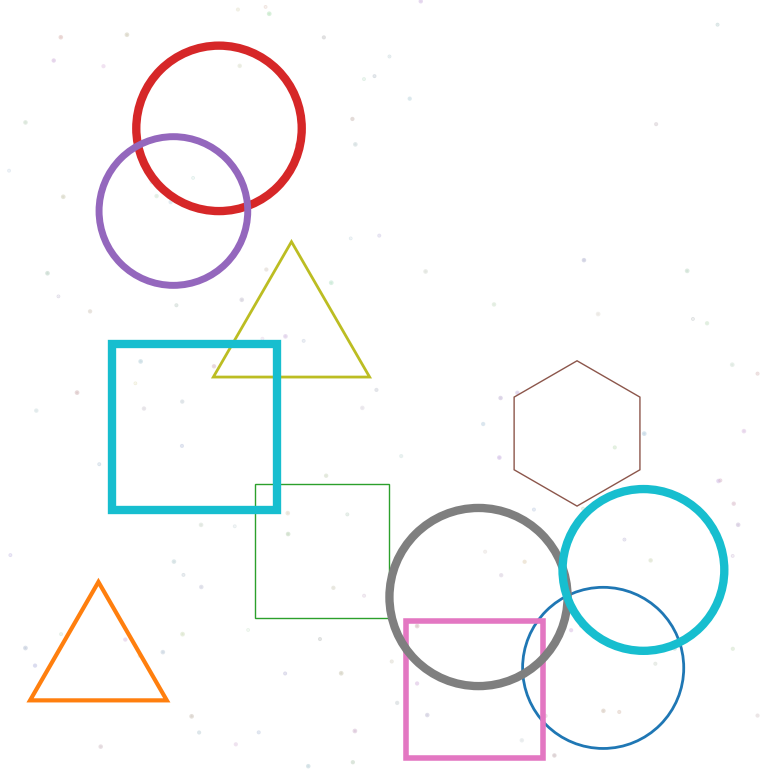[{"shape": "circle", "thickness": 1, "radius": 0.52, "center": [0.783, 0.133]}, {"shape": "triangle", "thickness": 1.5, "radius": 0.51, "center": [0.128, 0.142]}, {"shape": "square", "thickness": 0.5, "radius": 0.43, "center": [0.418, 0.284]}, {"shape": "circle", "thickness": 3, "radius": 0.54, "center": [0.284, 0.833]}, {"shape": "circle", "thickness": 2.5, "radius": 0.48, "center": [0.225, 0.726]}, {"shape": "hexagon", "thickness": 0.5, "radius": 0.47, "center": [0.749, 0.437]}, {"shape": "square", "thickness": 2, "radius": 0.44, "center": [0.617, 0.105]}, {"shape": "circle", "thickness": 3, "radius": 0.58, "center": [0.621, 0.225]}, {"shape": "triangle", "thickness": 1, "radius": 0.59, "center": [0.379, 0.569]}, {"shape": "square", "thickness": 3, "radius": 0.54, "center": [0.253, 0.445]}, {"shape": "circle", "thickness": 3, "radius": 0.53, "center": [0.836, 0.26]}]